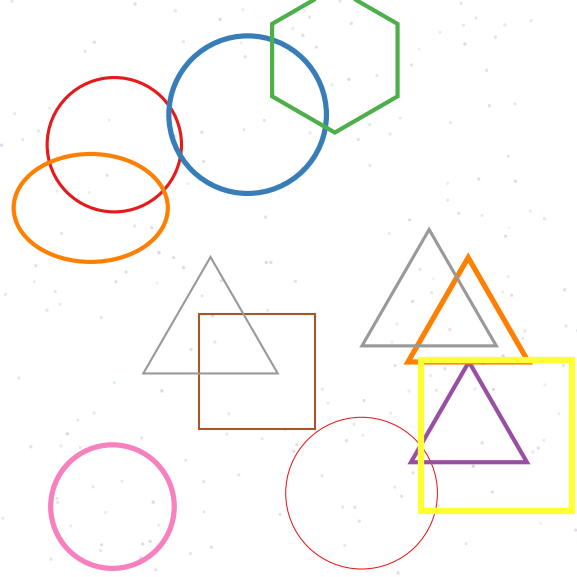[{"shape": "circle", "thickness": 0.5, "radius": 0.66, "center": [0.626, 0.145]}, {"shape": "circle", "thickness": 1.5, "radius": 0.58, "center": [0.198, 0.749]}, {"shape": "circle", "thickness": 2.5, "radius": 0.68, "center": [0.429, 0.801]}, {"shape": "hexagon", "thickness": 2, "radius": 0.63, "center": [0.58, 0.895]}, {"shape": "triangle", "thickness": 2, "radius": 0.58, "center": [0.812, 0.257]}, {"shape": "oval", "thickness": 2, "radius": 0.67, "center": [0.157, 0.639]}, {"shape": "triangle", "thickness": 2.5, "radius": 0.6, "center": [0.811, 0.433]}, {"shape": "square", "thickness": 3, "radius": 0.66, "center": [0.86, 0.245]}, {"shape": "square", "thickness": 1, "radius": 0.5, "center": [0.445, 0.356]}, {"shape": "circle", "thickness": 2.5, "radius": 0.53, "center": [0.195, 0.122]}, {"shape": "triangle", "thickness": 1, "radius": 0.67, "center": [0.365, 0.42]}, {"shape": "triangle", "thickness": 1.5, "radius": 0.67, "center": [0.743, 0.467]}]